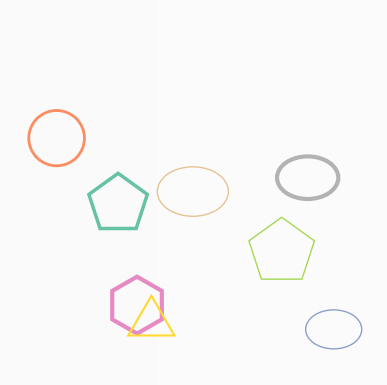[{"shape": "pentagon", "thickness": 2.5, "radius": 0.4, "center": [0.305, 0.471]}, {"shape": "circle", "thickness": 2, "radius": 0.36, "center": [0.146, 0.641]}, {"shape": "oval", "thickness": 1, "radius": 0.36, "center": [0.861, 0.145]}, {"shape": "hexagon", "thickness": 3, "radius": 0.37, "center": [0.354, 0.207]}, {"shape": "pentagon", "thickness": 1, "radius": 0.44, "center": [0.727, 0.347]}, {"shape": "triangle", "thickness": 1.5, "radius": 0.34, "center": [0.391, 0.163]}, {"shape": "oval", "thickness": 1, "radius": 0.46, "center": [0.498, 0.502]}, {"shape": "oval", "thickness": 3, "radius": 0.4, "center": [0.794, 0.538]}]